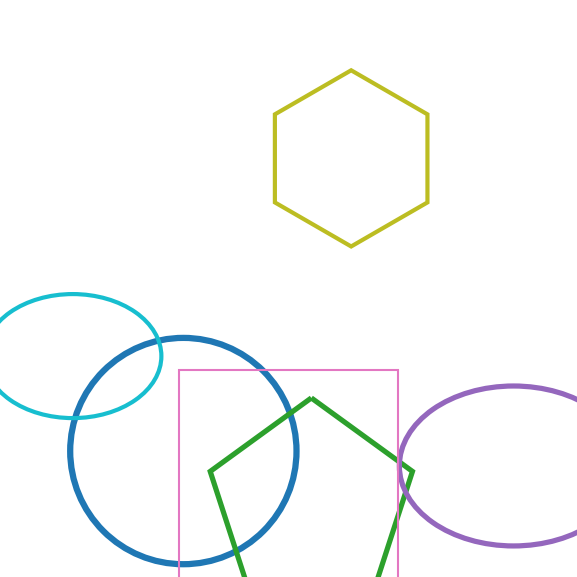[{"shape": "circle", "thickness": 3, "radius": 0.98, "center": [0.317, 0.218]}, {"shape": "pentagon", "thickness": 2.5, "radius": 0.92, "center": [0.539, 0.126]}, {"shape": "oval", "thickness": 2.5, "radius": 0.99, "center": [0.889, 0.192]}, {"shape": "square", "thickness": 1, "radius": 0.95, "center": [0.499, 0.17]}, {"shape": "hexagon", "thickness": 2, "radius": 0.76, "center": [0.608, 0.725]}, {"shape": "oval", "thickness": 2, "radius": 0.77, "center": [0.126, 0.383]}]